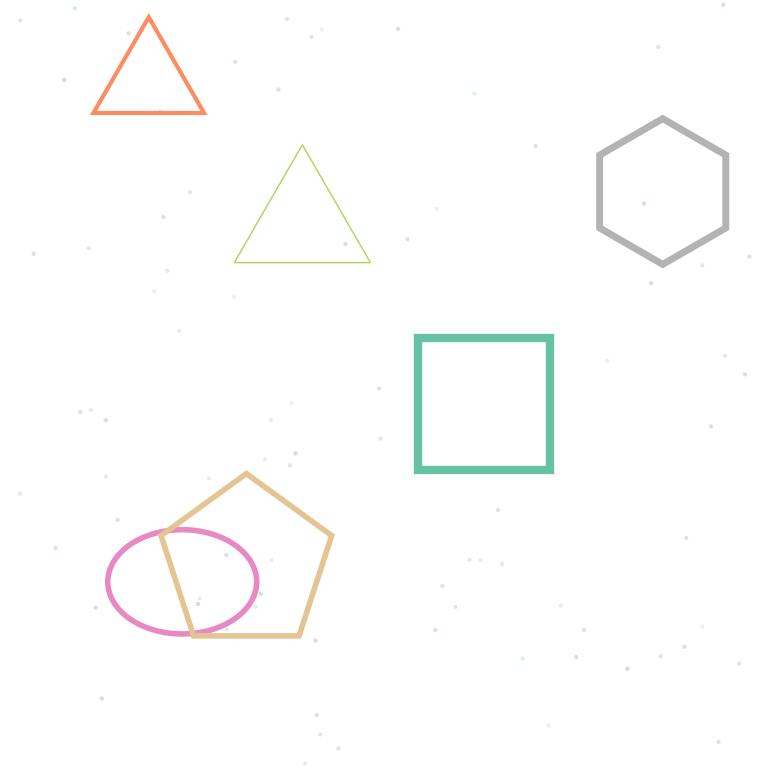[{"shape": "square", "thickness": 3, "radius": 0.43, "center": [0.629, 0.475]}, {"shape": "triangle", "thickness": 1.5, "radius": 0.41, "center": [0.193, 0.895]}, {"shape": "oval", "thickness": 2, "radius": 0.48, "center": [0.237, 0.244]}, {"shape": "triangle", "thickness": 0.5, "radius": 0.51, "center": [0.393, 0.71]}, {"shape": "pentagon", "thickness": 2, "radius": 0.58, "center": [0.32, 0.268]}, {"shape": "hexagon", "thickness": 2.5, "radius": 0.47, "center": [0.861, 0.751]}]